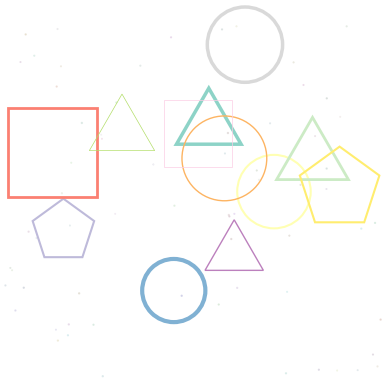[{"shape": "triangle", "thickness": 2.5, "radius": 0.48, "center": [0.542, 0.674]}, {"shape": "circle", "thickness": 1.5, "radius": 0.48, "center": [0.712, 0.502]}, {"shape": "pentagon", "thickness": 1.5, "radius": 0.42, "center": [0.165, 0.4]}, {"shape": "square", "thickness": 2, "radius": 0.57, "center": [0.137, 0.603]}, {"shape": "circle", "thickness": 3, "radius": 0.41, "center": [0.451, 0.245]}, {"shape": "circle", "thickness": 1, "radius": 0.55, "center": [0.583, 0.589]}, {"shape": "triangle", "thickness": 0.5, "radius": 0.49, "center": [0.317, 0.658]}, {"shape": "square", "thickness": 0.5, "radius": 0.44, "center": [0.514, 0.653]}, {"shape": "circle", "thickness": 2.5, "radius": 0.49, "center": [0.636, 0.884]}, {"shape": "triangle", "thickness": 1, "radius": 0.44, "center": [0.608, 0.342]}, {"shape": "triangle", "thickness": 2, "radius": 0.54, "center": [0.812, 0.587]}, {"shape": "pentagon", "thickness": 1.5, "radius": 0.54, "center": [0.882, 0.511]}]